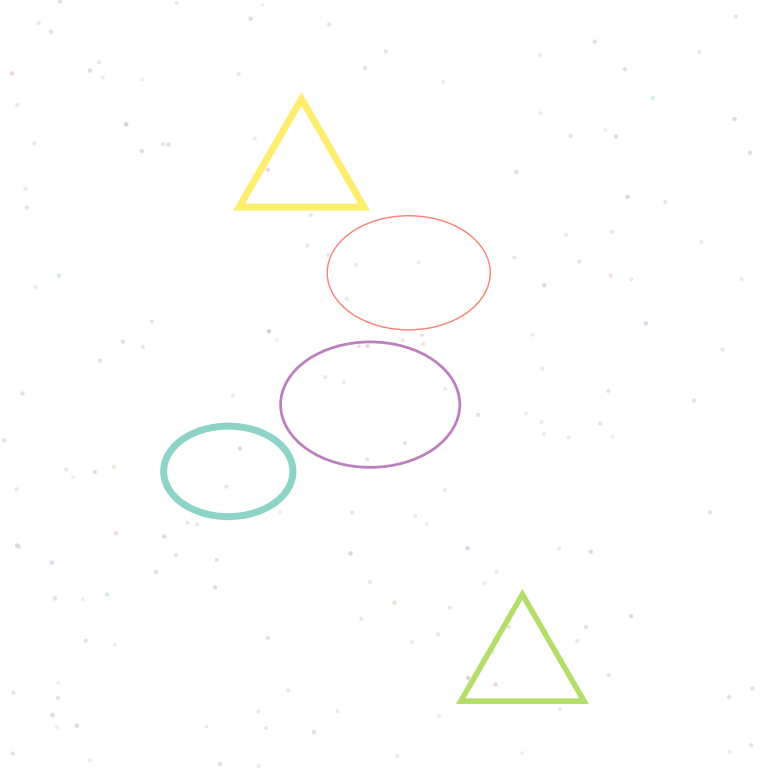[{"shape": "oval", "thickness": 2.5, "radius": 0.42, "center": [0.296, 0.388]}, {"shape": "oval", "thickness": 0.5, "radius": 0.53, "center": [0.531, 0.646]}, {"shape": "triangle", "thickness": 2, "radius": 0.46, "center": [0.678, 0.136]}, {"shape": "oval", "thickness": 1, "radius": 0.58, "center": [0.481, 0.474]}, {"shape": "triangle", "thickness": 2.5, "radius": 0.47, "center": [0.392, 0.778]}]